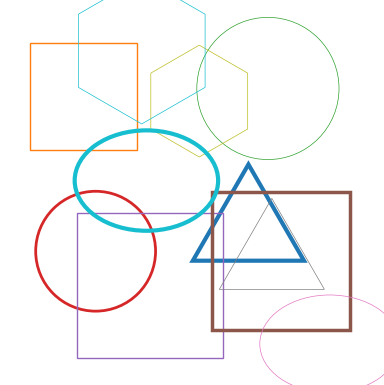[{"shape": "triangle", "thickness": 3, "radius": 0.83, "center": [0.645, 0.406]}, {"shape": "square", "thickness": 1, "radius": 0.69, "center": [0.217, 0.749]}, {"shape": "circle", "thickness": 0.5, "radius": 0.92, "center": [0.696, 0.77]}, {"shape": "circle", "thickness": 2, "radius": 0.78, "center": [0.248, 0.347]}, {"shape": "square", "thickness": 1, "radius": 0.95, "center": [0.389, 0.259]}, {"shape": "square", "thickness": 2.5, "radius": 0.9, "center": [0.731, 0.321]}, {"shape": "oval", "thickness": 0.5, "radius": 0.91, "center": [0.856, 0.107]}, {"shape": "triangle", "thickness": 0.5, "radius": 0.79, "center": [0.706, 0.327]}, {"shape": "hexagon", "thickness": 0.5, "radius": 0.73, "center": [0.518, 0.737]}, {"shape": "hexagon", "thickness": 0.5, "radius": 0.95, "center": [0.368, 0.868]}, {"shape": "oval", "thickness": 3, "radius": 0.93, "center": [0.38, 0.531]}]